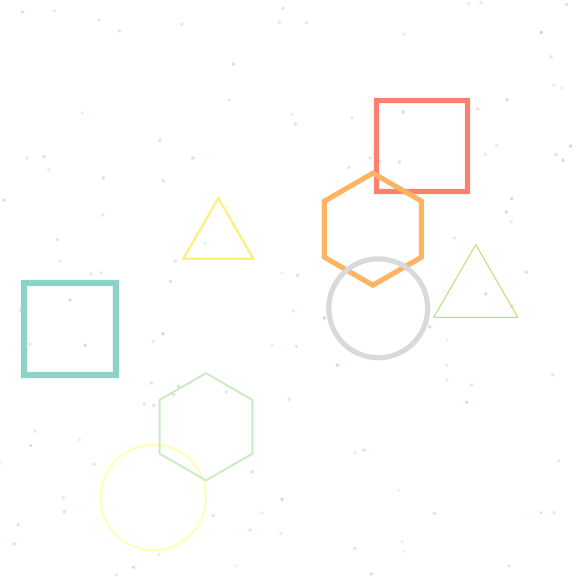[{"shape": "square", "thickness": 3, "radius": 0.4, "center": [0.121, 0.429]}, {"shape": "circle", "thickness": 1, "radius": 0.46, "center": [0.266, 0.138]}, {"shape": "square", "thickness": 2.5, "radius": 0.39, "center": [0.729, 0.748]}, {"shape": "hexagon", "thickness": 2.5, "radius": 0.49, "center": [0.646, 0.602]}, {"shape": "triangle", "thickness": 0.5, "radius": 0.42, "center": [0.824, 0.492]}, {"shape": "circle", "thickness": 2.5, "radius": 0.43, "center": [0.655, 0.465]}, {"shape": "hexagon", "thickness": 1, "radius": 0.46, "center": [0.357, 0.26]}, {"shape": "triangle", "thickness": 1, "radius": 0.35, "center": [0.378, 0.586]}]